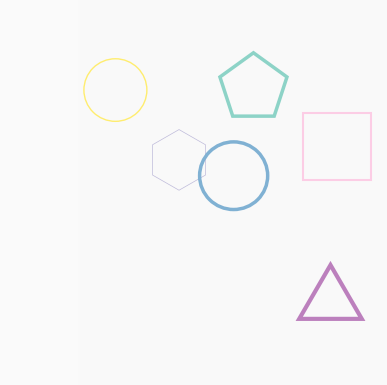[{"shape": "pentagon", "thickness": 2.5, "radius": 0.45, "center": [0.654, 0.772]}, {"shape": "hexagon", "thickness": 0.5, "radius": 0.39, "center": [0.462, 0.585]}, {"shape": "circle", "thickness": 2.5, "radius": 0.44, "center": [0.603, 0.544]}, {"shape": "square", "thickness": 1.5, "radius": 0.44, "center": [0.87, 0.62]}, {"shape": "triangle", "thickness": 3, "radius": 0.47, "center": [0.853, 0.218]}, {"shape": "circle", "thickness": 1, "radius": 0.41, "center": [0.298, 0.766]}]